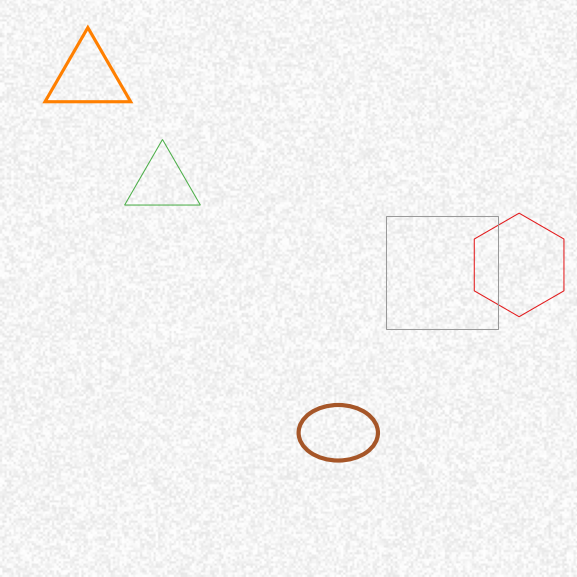[{"shape": "hexagon", "thickness": 0.5, "radius": 0.45, "center": [0.899, 0.54]}, {"shape": "triangle", "thickness": 0.5, "radius": 0.38, "center": [0.281, 0.682]}, {"shape": "triangle", "thickness": 1.5, "radius": 0.43, "center": [0.152, 0.866]}, {"shape": "oval", "thickness": 2, "radius": 0.34, "center": [0.586, 0.25]}, {"shape": "square", "thickness": 0.5, "radius": 0.49, "center": [0.765, 0.528]}]